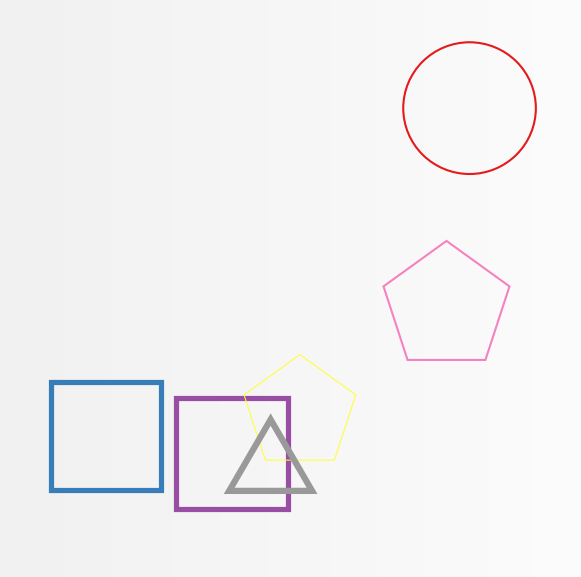[{"shape": "circle", "thickness": 1, "radius": 0.57, "center": [0.808, 0.812]}, {"shape": "square", "thickness": 2.5, "radius": 0.47, "center": [0.182, 0.244]}, {"shape": "square", "thickness": 2.5, "radius": 0.48, "center": [0.399, 0.214]}, {"shape": "pentagon", "thickness": 0.5, "radius": 0.51, "center": [0.516, 0.284]}, {"shape": "pentagon", "thickness": 1, "radius": 0.57, "center": [0.768, 0.468]}, {"shape": "triangle", "thickness": 3, "radius": 0.41, "center": [0.466, 0.19]}]